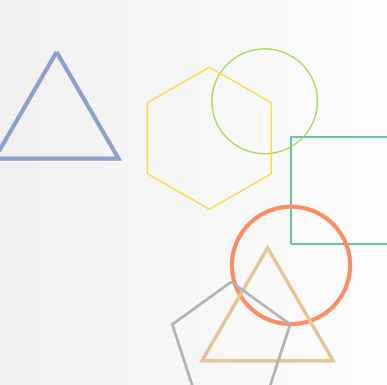[{"shape": "square", "thickness": 1.5, "radius": 0.69, "center": [0.889, 0.505]}, {"shape": "circle", "thickness": 3, "radius": 0.76, "center": [0.751, 0.311]}, {"shape": "triangle", "thickness": 3, "radius": 0.92, "center": [0.146, 0.68]}, {"shape": "circle", "thickness": 1, "radius": 0.68, "center": [0.683, 0.737]}, {"shape": "hexagon", "thickness": 1, "radius": 0.92, "center": [0.54, 0.641]}, {"shape": "triangle", "thickness": 2.5, "radius": 0.98, "center": [0.691, 0.161]}, {"shape": "pentagon", "thickness": 2, "radius": 0.8, "center": [0.597, 0.108]}]